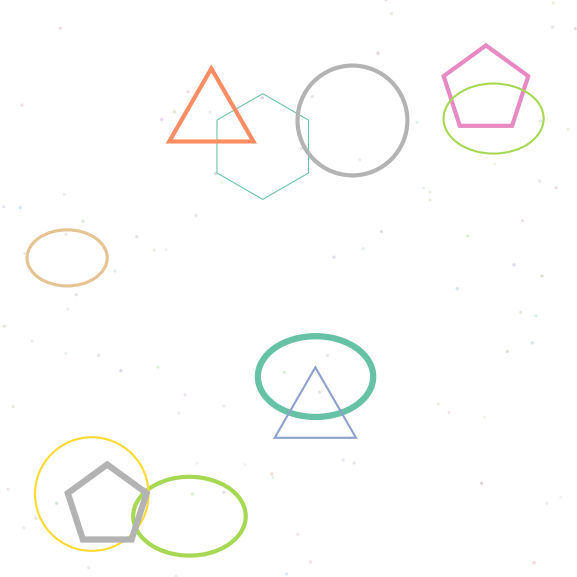[{"shape": "oval", "thickness": 3, "radius": 0.5, "center": [0.546, 0.347]}, {"shape": "hexagon", "thickness": 0.5, "radius": 0.46, "center": [0.455, 0.745]}, {"shape": "triangle", "thickness": 2, "radius": 0.42, "center": [0.366, 0.796]}, {"shape": "triangle", "thickness": 1, "radius": 0.41, "center": [0.546, 0.282]}, {"shape": "pentagon", "thickness": 2, "radius": 0.38, "center": [0.841, 0.844]}, {"shape": "oval", "thickness": 1, "radius": 0.43, "center": [0.855, 0.794]}, {"shape": "oval", "thickness": 2, "radius": 0.49, "center": [0.328, 0.105]}, {"shape": "circle", "thickness": 1, "radius": 0.49, "center": [0.159, 0.144]}, {"shape": "oval", "thickness": 1.5, "radius": 0.35, "center": [0.116, 0.553]}, {"shape": "pentagon", "thickness": 3, "radius": 0.36, "center": [0.186, 0.123]}, {"shape": "circle", "thickness": 2, "radius": 0.48, "center": [0.61, 0.791]}]